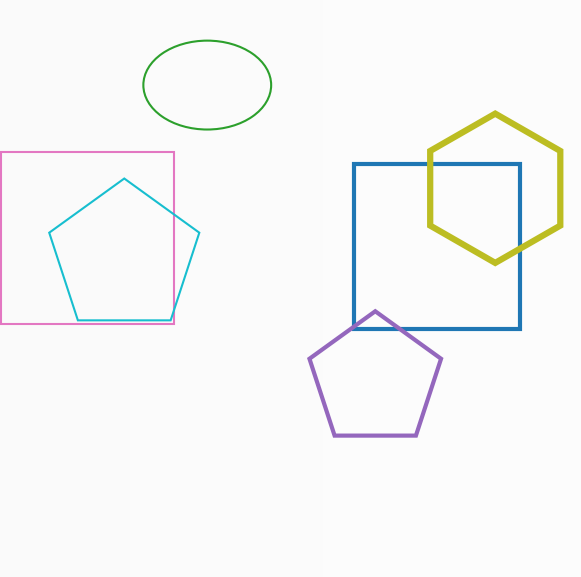[{"shape": "square", "thickness": 2, "radius": 0.71, "center": [0.751, 0.572]}, {"shape": "oval", "thickness": 1, "radius": 0.55, "center": [0.357, 0.852]}, {"shape": "pentagon", "thickness": 2, "radius": 0.6, "center": [0.646, 0.341]}, {"shape": "square", "thickness": 1, "radius": 0.74, "center": [0.151, 0.587]}, {"shape": "hexagon", "thickness": 3, "radius": 0.65, "center": [0.852, 0.673]}, {"shape": "pentagon", "thickness": 1, "radius": 0.68, "center": [0.214, 0.554]}]